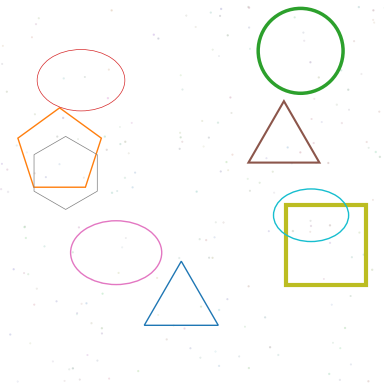[{"shape": "triangle", "thickness": 1, "radius": 0.55, "center": [0.471, 0.211]}, {"shape": "pentagon", "thickness": 1, "radius": 0.57, "center": [0.155, 0.606]}, {"shape": "circle", "thickness": 2.5, "radius": 0.55, "center": [0.781, 0.868]}, {"shape": "oval", "thickness": 0.5, "radius": 0.57, "center": [0.21, 0.792]}, {"shape": "triangle", "thickness": 1.5, "radius": 0.53, "center": [0.737, 0.631]}, {"shape": "oval", "thickness": 1, "radius": 0.59, "center": [0.302, 0.344]}, {"shape": "hexagon", "thickness": 0.5, "radius": 0.47, "center": [0.171, 0.551]}, {"shape": "square", "thickness": 3, "radius": 0.52, "center": [0.847, 0.363]}, {"shape": "oval", "thickness": 1, "radius": 0.49, "center": [0.808, 0.441]}]